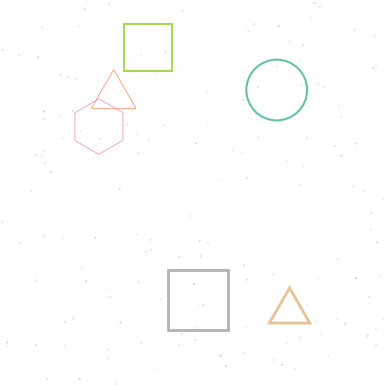[{"shape": "circle", "thickness": 1.5, "radius": 0.39, "center": [0.719, 0.766]}, {"shape": "triangle", "thickness": 0.5, "radius": 0.34, "center": [0.295, 0.752]}, {"shape": "hexagon", "thickness": 0.5, "radius": 0.36, "center": [0.257, 0.671]}, {"shape": "square", "thickness": 1.5, "radius": 0.31, "center": [0.385, 0.877]}, {"shape": "triangle", "thickness": 2, "radius": 0.3, "center": [0.752, 0.191]}, {"shape": "square", "thickness": 2, "radius": 0.39, "center": [0.513, 0.22]}]